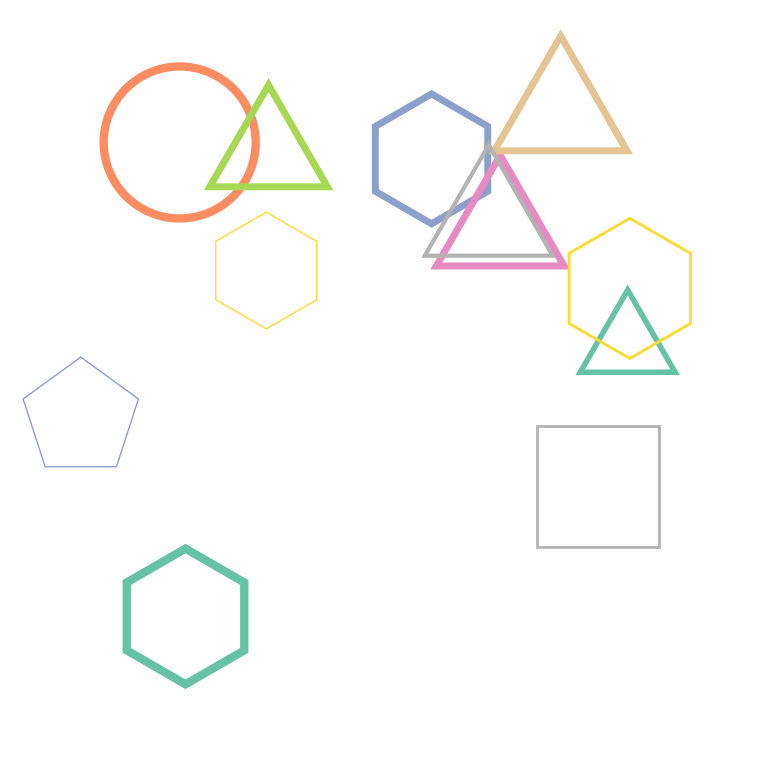[{"shape": "hexagon", "thickness": 3, "radius": 0.44, "center": [0.241, 0.199]}, {"shape": "triangle", "thickness": 2, "radius": 0.36, "center": [0.815, 0.552]}, {"shape": "circle", "thickness": 3, "radius": 0.49, "center": [0.233, 0.815]}, {"shape": "hexagon", "thickness": 2.5, "radius": 0.42, "center": [0.56, 0.794]}, {"shape": "pentagon", "thickness": 0.5, "radius": 0.39, "center": [0.105, 0.458]}, {"shape": "triangle", "thickness": 2.5, "radius": 0.48, "center": [0.65, 0.703]}, {"shape": "triangle", "thickness": 2.5, "radius": 0.44, "center": [0.349, 0.801]}, {"shape": "hexagon", "thickness": 1, "radius": 0.46, "center": [0.818, 0.625]}, {"shape": "hexagon", "thickness": 0.5, "radius": 0.38, "center": [0.346, 0.649]}, {"shape": "triangle", "thickness": 2.5, "radius": 0.5, "center": [0.728, 0.854]}, {"shape": "triangle", "thickness": 1.5, "radius": 0.48, "center": [0.635, 0.716]}, {"shape": "square", "thickness": 1, "radius": 0.39, "center": [0.777, 0.368]}]